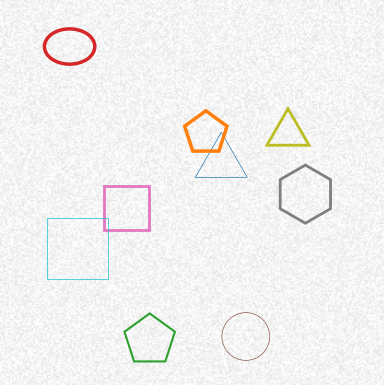[{"shape": "triangle", "thickness": 0.5, "radius": 0.39, "center": [0.575, 0.578]}, {"shape": "pentagon", "thickness": 2.5, "radius": 0.29, "center": [0.535, 0.654]}, {"shape": "pentagon", "thickness": 1.5, "radius": 0.34, "center": [0.389, 0.117]}, {"shape": "oval", "thickness": 2.5, "radius": 0.33, "center": [0.181, 0.879]}, {"shape": "circle", "thickness": 0.5, "radius": 0.31, "center": [0.638, 0.126]}, {"shape": "square", "thickness": 2, "radius": 0.29, "center": [0.328, 0.46]}, {"shape": "hexagon", "thickness": 2, "radius": 0.38, "center": [0.793, 0.496]}, {"shape": "triangle", "thickness": 2, "radius": 0.32, "center": [0.748, 0.654]}, {"shape": "square", "thickness": 0.5, "radius": 0.39, "center": [0.201, 0.355]}]